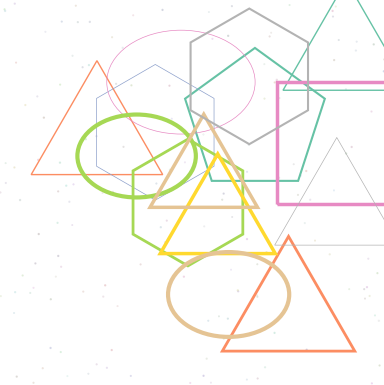[{"shape": "triangle", "thickness": 1, "radius": 0.95, "center": [0.9, 0.86]}, {"shape": "pentagon", "thickness": 1.5, "radius": 0.95, "center": [0.662, 0.685]}, {"shape": "triangle", "thickness": 2, "radius": 0.99, "center": [0.749, 0.187]}, {"shape": "triangle", "thickness": 1, "radius": 0.99, "center": [0.252, 0.645]}, {"shape": "hexagon", "thickness": 0.5, "radius": 0.88, "center": [0.403, 0.656]}, {"shape": "oval", "thickness": 0.5, "radius": 0.96, "center": [0.47, 0.787]}, {"shape": "square", "thickness": 2.5, "radius": 0.79, "center": [0.878, 0.628]}, {"shape": "oval", "thickness": 3, "radius": 0.77, "center": [0.355, 0.595]}, {"shape": "hexagon", "thickness": 2, "radius": 0.82, "center": [0.488, 0.474]}, {"shape": "triangle", "thickness": 2.5, "radius": 0.86, "center": [0.566, 0.428]}, {"shape": "oval", "thickness": 3, "radius": 0.79, "center": [0.594, 0.235]}, {"shape": "triangle", "thickness": 2.5, "radius": 0.81, "center": [0.529, 0.542]}, {"shape": "hexagon", "thickness": 1.5, "radius": 0.88, "center": [0.648, 0.802]}, {"shape": "triangle", "thickness": 0.5, "radius": 0.93, "center": [0.875, 0.456]}]